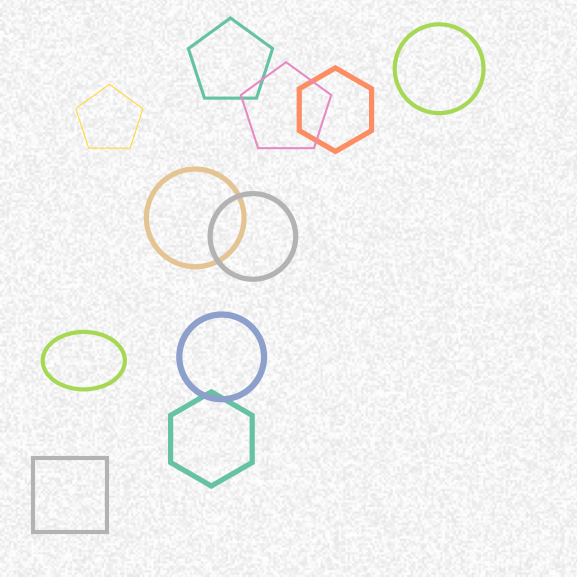[{"shape": "hexagon", "thickness": 2.5, "radius": 0.41, "center": [0.366, 0.239]}, {"shape": "pentagon", "thickness": 1.5, "radius": 0.38, "center": [0.399, 0.891]}, {"shape": "hexagon", "thickness": 2.5, "radius": 0.36, "center": [0.581, 0.809]}, {"shape": "circle", "thickness": 3, "radius": 0.37, "center": [0.384, 0.381]}, {"shape": "pentagon", "thickness": 1, "radius": 0.41, "center": [0.495, 0.809]}, {"shape": "circle", "thickness": 2, "radius": 0.38, "center": [0.76, 0.88]}, {"shape": "oval", "thickness": 2, "radius": 0.36, "center": [0.145, 0.375]}, {"shape": "pentagon", "thickness": 0.5, "radius": 0.31, "center": [0.189, 0.792]}, {"shape": "circle", "thickness": 2.5, "radius": 0.42, "center": [0.338, 0.622]}, {"shape": "circle", "thickness": 2.5, "radius": 0.37, "center": [0.438, 0.59]}, {"shape": "square", "thickness": 2, "radius": 0.32, "center": [0.121, 0.142]}]